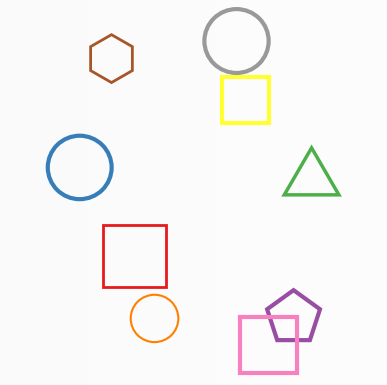[{"shape": "square", "thickness": 2, "radius": 0.41, "center": [0.348, 0.335]}, {"shape": "circle", "thickness": 3, "radius": 0.41, "center": [0.206, 0.565]}, {"shape": "triangle", "thickness": 2.5, "radius": 0.41, "center": [0.804, 0.535]}, {"shape": "pentagon", "thickness": 3, "radius": 0.36, "center": [0.758, 0.175]}, {"shape": "circle", "thickness": 1.5, "radius": 0.31, "center": [0.399, 0.173]}, {"shape": "square", "thickness": 3, "radius": 0.3, "center": [0.634, 0.74]}, {"shape": "hexagon", "thickness": 2, "radius": 0.31, "center": [0.288, 0.848]}, {"shape": "square", "thickness": 3, "radius": 0.37, "center": [0.692, 0.104]}, {"shape": "circle", "thickness": 3, "radius": 0.41, "center": [0.61, 0.893]}]